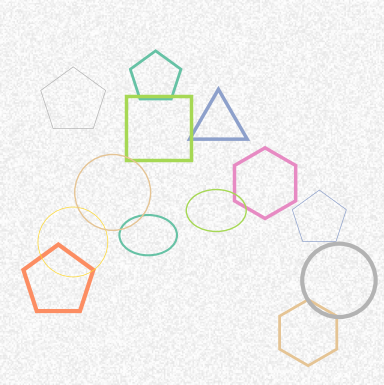[{"shape": "oval", "thickness": 1.5, "radius": 0.37, "center": [0.385, 0.389]}, {"shape": "pentagon", "thickness": 2, "radius": 0.35, "center": [0.404, 0.799]}, {"shape": "pentagon", "thickness": 3, "radius": 0.48, "center": [0.152, 0.269]}, {"shape": "triangle", "thickness": 2.5, "radius": 0.43, "center": [0.567, 0.682]}, {"shape": "pentagon", "thickness": 0.5, "radius": 0.37, "center": [0.829, 0.433]}, {"shape": "hexagon", "thickness": 2.5, "radius": 0.46, "center": [0.689, 0.524]}, {"shape": "square", "thickness": 2.5, "radius": 0.42, "center": [0.412, 0.668]}, {"shape": "oval", "thickness": 1, "radius": 0.39, "center": [0.562, 0.453]}, {"shape": "circle", "thickness": 0.5, "radius": 0.45, "center": [0.189, 0.372]}, {"shape": "circle", "thickness": 1, "radius": 0.49, "center": [0.293, 0.5]}, {"shape": "hexagon", "thickness": 2, "radius": 0.43, "center": [0.8, 0.136]}, {"shape": "circle", "thickness": 3, "radius": 0.48, "center": [0.88, 0.272]}, {"shape": "pentagon", "thickness": 0.5, "radius": 0.44, "center": [0.19, 0.738]}]